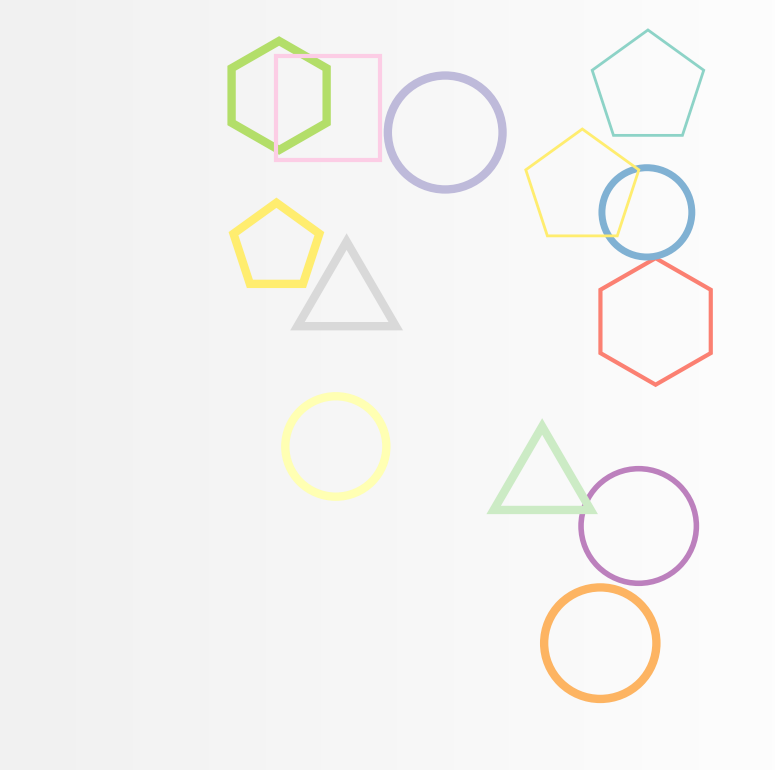[{"shape": "pentagon", "thickness": 1, "radius": 0.38, "center": [0.836, 0.885]}, {"shape": "circle", "thickness": 3, "radius": 0.33, "center": [0.433, 0.42]}, {"shape": "circle", "thickness": 3, "radius": 0.37, "center": [0.574, 0.828]}, {"shape": "hexagon", "thickness": 1.5, "radius": 0.41, "center": [0.846, 0.583]}, {"shape": "circle", "thickness": 2.5, "radius": 0.29, "center": [0.835, 0.724]}, {"shape": "circle", "thickness": 3, "radius": 0.36, "center": [0.775, 0.165]}, {"shape": "hexagon", "thickness": 3, "radius": 0.35, "center": [0.36, 0.876]}, {"shape": "square", "thickness": 1.5, "radius": 0.34, "center": [0.423, 0.859]}, {"shape": "triangle", "thickness": 3, "radius": 0.37, "center": [0.447, 0.613]}, {"shape": "circle", "thickness": 2, "radius": 0.37, "center": [0.824, 0.317]}, {"shape": "triangle", "thickness": 3, "radius": 0.36, "center": [0.7, 0.374]}, {"shape": "pentagon", "thickness": 3, "radius": 0.29, "center": [0.357, 0.678]}, {"shape": "pentagon", "thickness": 1, "radius": 0.38, "center": [0.751, 0.756]}]